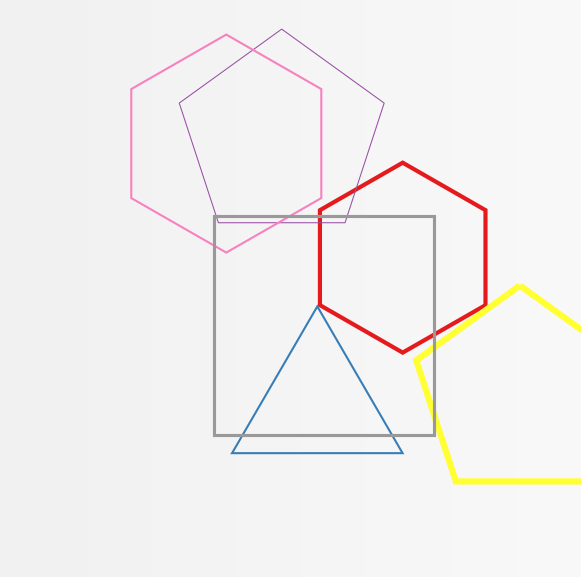[{"shape": "hexagon", "thickness": 2, "radius": 0.82, "center": [0.693, 0.553]}, {"shape": "triangle", "thickness": 1, "radius": 0.85, "center": [0.546, 0.299]}, {"shape": "pentagon", "thickness": 0.5, "radius": 0.93, "center": [0.485, 0.763]}, {"shape": "pentagon", "thickness": 3, "radius": 0.94, "center": [0.894, 0.317]}, {"shape": "hexagon", "thickness": 1, "radius": 0.94, "center": [0.389, 0.751]}, {"shape": "square", "thickness": 1.5, "radius": 0.95, "center": [0.558, 0.435]}]